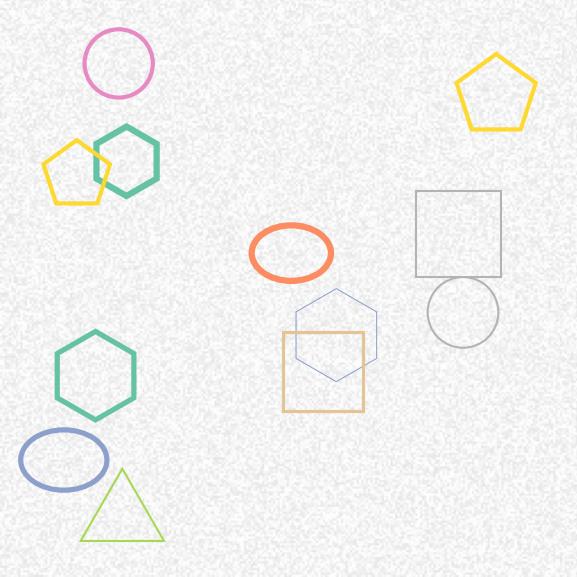[{"shape": "hexagon", "thickness": 2.5, "radius": 0.38, "center": [0.165, 0.349]}, {"shape": "hexagon", "thickness": 3, "radius": 0.3, "center": [0.219, 0.72]}, {"shape": "oval", "thickness": 3, "radius": 0.34, "center": [0.504, 0.561]}, {"shape": "hexagon", "thickness": 0.5, "radius": 0.4, "center": [0.582, 0.419]}, {"shape": "oval", "thickness": 2.5, "radius": 0.37, "center": [0.111, 0.203]}, {"shape": "circle", "thickness": 2, "radius": 0.3, "center": [0.206, 0.889]}, {"shape": "triangle", "thickness": 1, "radius": 0.42, "center": [0.212, 0.104]}, {"shape": "pentagon", "thickness": 2, "radius": 0.36, "center": [0.859, 0.833]}, {"shape": "pentagon", "thickness": 2, "radius": 0.3, "center": [0.133, 0.696]}, {"shape": "square", "thickness": 1.5, "radius": 0.34, "center": [0.559, 0.356]}, {"shape": "circle", "thickness": 1, "radius": 0.31, "center": [0.802, 0.458]}, {"shape": "square", "thickness": 1, "radius": 0.37, "center": [0.794, 0.594]}]